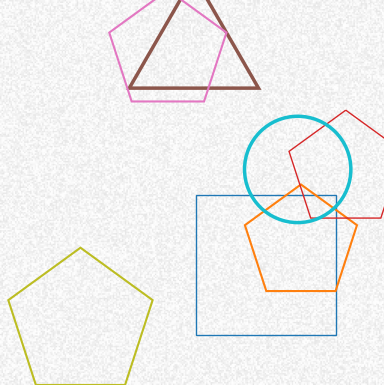[{"shape": "square", "thickness": 1, "radius": 0.91, "center": [0.69, 0.311]}, {"shape": "pentagon", "thickness": 1.5, "radius": 0.77, "center": [0.782, 0.368]}, {"shape": "pentagon", "thickness": 1, "radius": 0.77, "center": [0.898, 0.559]}, {"shape": "triangle", "thickness": 2.5, "radius": 0.97, "center": [0.504, 0.868]}, {"shape": "pentagon", "thickness": 1.5, "radius": 0.8, "center": [0.436, 0.866]}, {"shape": "pentagon", "thickness": 1.5, "radius": 0.99, "center": [0.209, 0.16]}, {"shape": "circle", "thickness": 2.5, "radius": 0.69, "center": [0.773, 0.56]}]